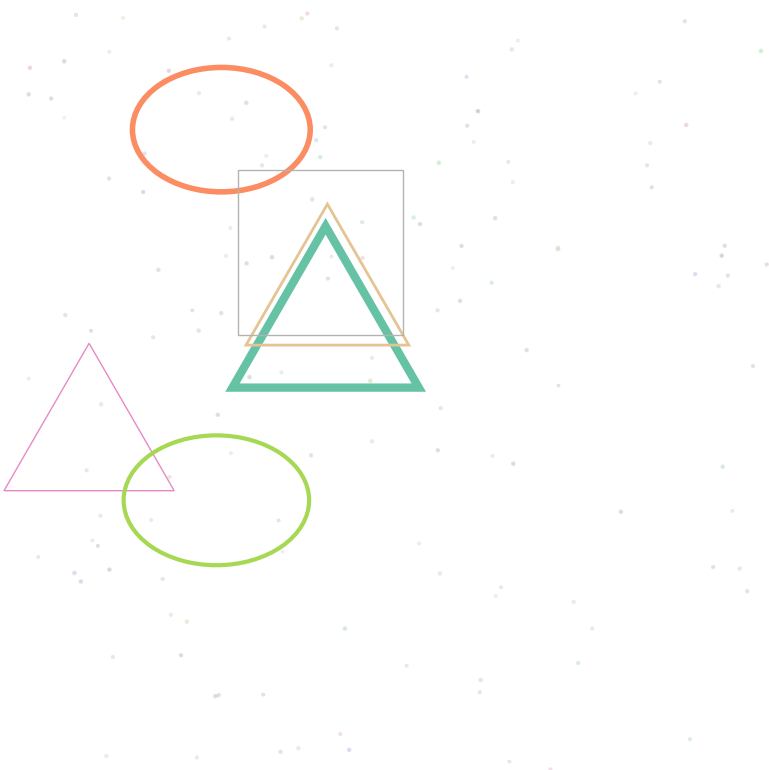[{"shape": "triangle", "thickness": 3, "radius": 0.7, "center": [0.423, 0.566]}, {"shape": "oval", "thickness": 2, "radius": 0.58, "center": [0.287, 0.832]}, {"shape": "triangle", "thickness": 0.5, "radius": 0.64, "center": [0.116, 0.427]}, {"shape": "oval", "thickness": 1.5, "radius": 0.6, "center": [0.281, 0.35]}, {"shape": "triangle", "thickness": 1, "radius": 0.61, "center": [0.425, 0.613]}, {"shape": "square", "thickness": 0.5, "radius": 0.54, "center": [0.416, 0.672]}]